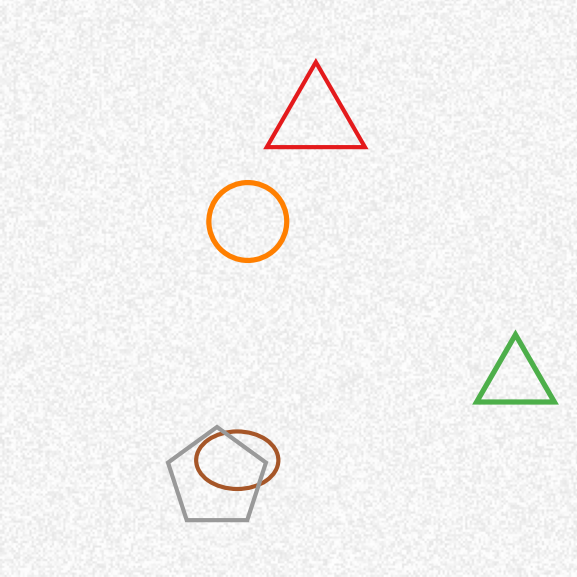[{"shape": "triangle", "thickness": 2, "radius": 0.49, "center": [0.547, 0.793]}, {"shape": "triangle", "thickness": 2.5, "radius": 0.39, "center": [0.893, 0.342]}, {"shape": "circle", "thickness": 2.5, "radius": 0.34, "center": [0.429, 0.616]}, {"shape": "oval", "thickness": 2, "radius": 0.36, "center": [0.411, 0.202]}, {"shape": "pentagon", "thickness": 2, "radius": 0.45, "center": [0.376, 0.171]}]